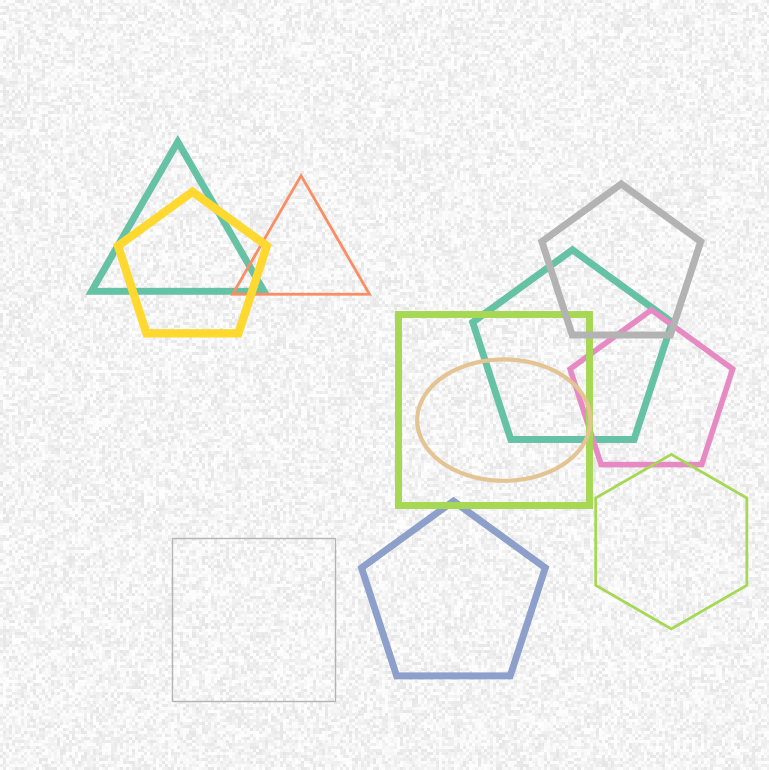[{"shape": "triangle", "thickness": 2.5, "radius": 0.65, "center": [0.231, 0.686]}, {"shape": "pentagon", "thickness": 2.5, "radius": 0.68, "center": [0.743, 0.539]}, {"shape": "triangle", "thickness": 1, "radius": 0.51, "center": [0.391, 0.669]}, {"shape": "pentagon", "thickness": 2.5, "radius": 0.63, "center": [0.589, 0.224]}, {"shape": "pentagon", "thickness": 2, "radius": 0.56, "center": [0.846, 0.486]}, {"shape": "hexagon", "thickness": 1, "radius": 0.57, "center": [0.872, 0.297]}, {"shape": "square", "thickness": 2.5, "radius": 0.62, "center": [0.641, 0.468]}, {"shape": "pentagon", "thickness": 3, "radius": 0.51, "center": [0.25, 0.649]}, {"shape": "oval", "thickness": 1.5, "radius": 0.56, "center": [0.654, 0.454]}, {"shape": "pentagon", "thickness": 2.5, "radius": 0.54, "center": [0.807, 0.653]}, {"shape": "square", "thickness": 0.5, "radius": 0.53, "center": [0.329, 0.196]}]